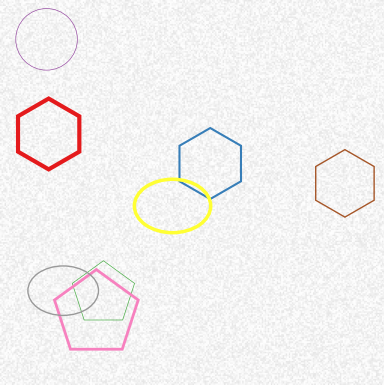[{"shape": "hexagon", "thickness": 3, "radius": 0.46, "center": [0.126, 0.652]}, {"shape": "hexagon", "thickness": 1.5, "radius": 0.46, "center": [0.546, 0.575]}, {"shape": "pentagon", "thickness": 0.5, "radius": 0.43, "center": [0.269, 0.238]}, {"shape": "circle", "thickness": 0.5, "radius": 0.4, "center": [0.121, 0.898]}, {"shape": "oval", "thickness": 2.5, "radius": 0.5, "center": [0.448, 0.465]}, {"shape": "hexagon", "thickness": 1, "radius": 0.44, "center": [0.896, 0.524]}, {"shape": "pentagon", "thickness": 2, "radius": 0.57, "center": [0.25, 0.185]}, {"shape": "oval", "thickness": 1, "radius": 0.46, "center": [0.164, 0.245]}]